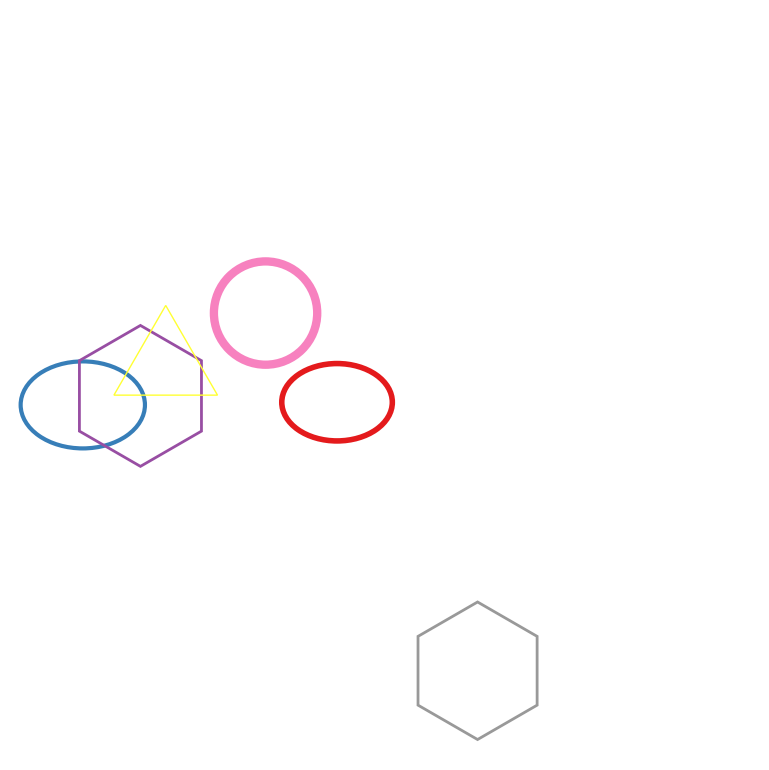[{"shape": "oval", "thickness": 2, "radius": 0.36, "center": [0.438, 0.478]}, {"shape": "oval", "thickness": 1.5, "radius": 0.4, "center": [0.108, 0.474]}, {"shape": "hexagon", "thickness": 1, "radius": 0.46, "center": [0.182, 0.486]}, {"shape": "triangle", "thickness": 0.5, "radius": 0.39, "center": [0.215, 0.526]}, {"shape": "circle", "thickness": 3, "radius": 0.34, "center": [0.345, 0.593]}, {"shape": "hexagon", "thickness": 1, "radius": 0.45, "center": [0.62, 0.129]}]